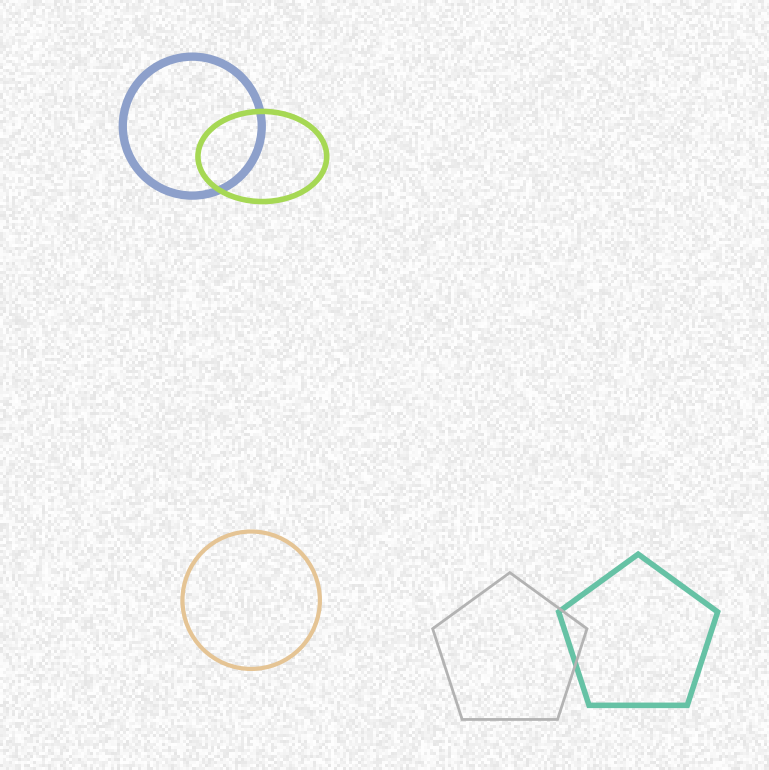[{"shape": "pentagon", "thickness": 2, "radius": 0.54, "center": [0.829, 0.172]}, {"shape": "circle", "thickness": 3, "radius": 0.45, "center": [0.25, 0.836]}, {"shape": "oval", "thickness": 2, "radius": 0.42, "center": [0.341, 0.797]}, {"shape": "circle", "thickness": 1.5, "radius": 0.45, "center": [0.326, 0.22]}, {"shape": "pentagon", "thickness": 1, "radius": 0.53, "center": [0.662, 0.151]}]